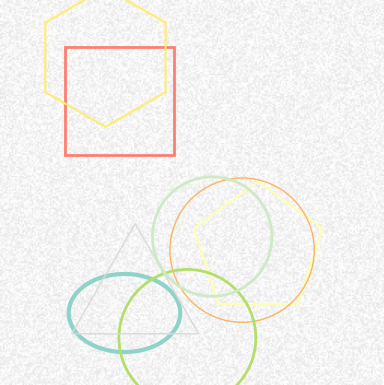[{"shape": "oval", "thickness": 3, "radius": 0.72, "center": [0.323, 0.187]}, {"shape": "pentagon", "thickness": 1.5, "radius": 0.88, "center": [0.671, 0.353]}, {"shape": "square", "thickness": 2, "radius": 0.71, "center": [0.31, 0.738]}, {"shape": "circle", "thickness": 1, "radius": 0.94, "center": [0.629, 0.35]}, {"shape": "circle", "thickness": 2, "radius": 0.89, "center": [0.487, 0.122]}, {"shape": "triangle", "thickness": 1, "radius": 0.95, "center": [0.351, 0.228]}, {"shape": "circle", "thickness": 2, "radius": 0.78, "center": [0.551, 0.386]}, {"shape": "hexagon", "thickness": 1.5, "radius": 0.9, "center": [0.274, 0.851]}]